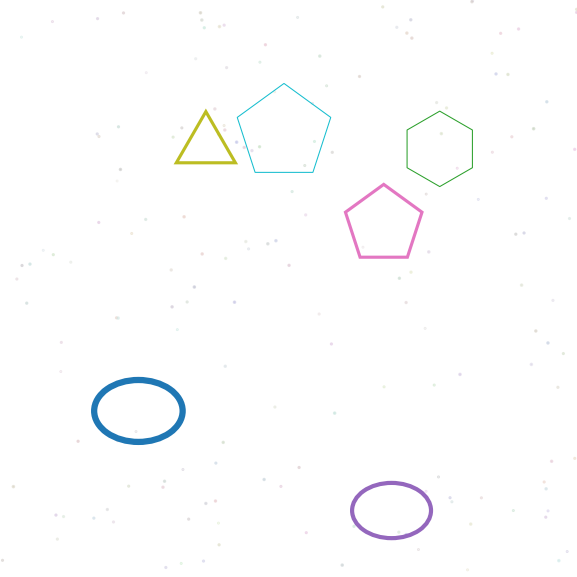[{"shape": "oval", "thickness": 3, "radius": 0.38, "center": [0.24, 0.288]}, {"shape": "hexagon", "thickness": 0.5, "radius": 0.33, "center": [0.761, 0.741]}, {"shape": "oval", "thickness": 2, "radius": 0.34, "center": [0.678, 0.115]}, {"shape": "pentagon", "thickness": 1.5, "radius": 0.35, "center": [0.664, 0.61]}, {"shape": "triangle", "thickness": 1.5, "radius": 0.3, "center": [0.356, 0.747]}, {"shape": "pentagon", "thickness": 0.5, "radius": 0.43, "center": [0.492, 0.77]}]